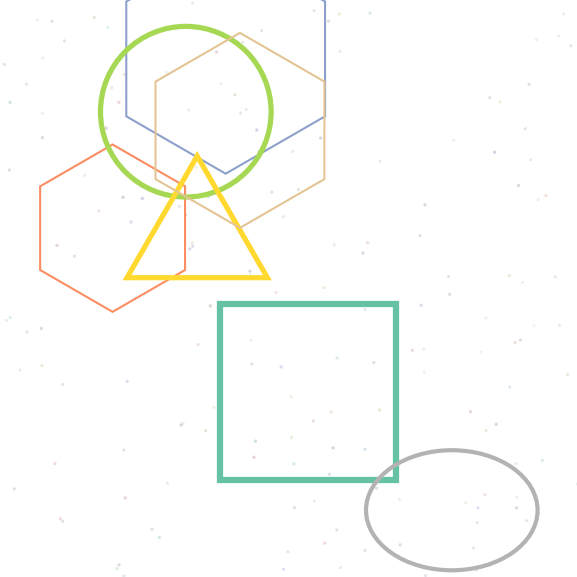[{"shape": "square", "thickness": 3, "radius": 0.76, "center": [0.534, 0.32]}, {"shape": "hexagon", "thickness": 1, "radius": 0.72, "center": [0.195, 0.604]}, {"shape": "hexagon", "thickness": 1, "radius": 0.99, "center": [0.391, 0.897]}, {"shape": "circle", "thickness": 2.5, "radius": 0.74, "center": [0.322, 0.806]}, {"shape": "triangle", "thickness": 2.5, "radius": 0.7, "center": [0.341, 0.588]}, {"shape": "hexagon", "thickness": 1, "radius": 0.84, "center": [0.415, 0.773]}, {"shape": "oval", "thickness": 2, "radius": 0.74, "center": [0.782, 0.116]}]